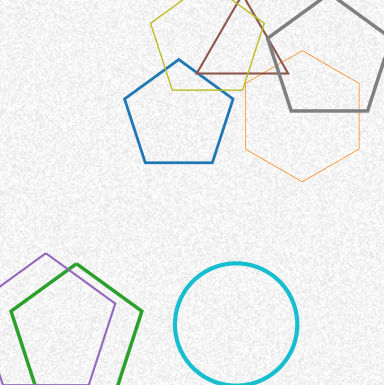[{"shape": "pentagon", "thickness": 2, "radius": 0.74, "center": [0.464, 0.697]}, {"shape": "hexagon", "thickness": 0.5, "radius": 0.85, "center": [0.785, 0.698]}, {"shape": "pentagon", "thickness": 2.5, "radius": 0.89, "center": [0.199, 0.136]}, {"shape": "pentagon", "thickness": 1.5, "radius": 0.95, "center": [0.119, 0.153]}, {"shape": "triangle", "thickness": 1.5, "radius": 0.69, "center": [0.63, 0.878]}, {"shape": "pentagon", "thickness": 2.5, "radius": 0.84, "center": [0.856, 0.848]}, {"shape": "pentagon", "thickness": 1, "radius": 0.78, "center": [0.539, 0.891]}, {"shape": "circle", "thickness": 3, "radius": 0.79, "center": [0.613, 0.157]}]